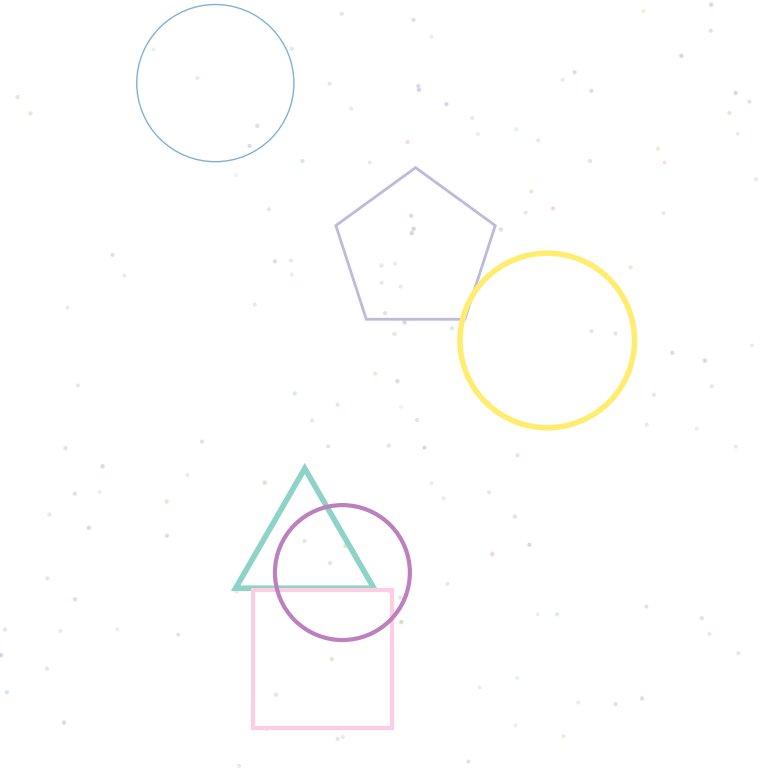[{"shape": "triangle", "thickness": 2, "radius": 0.52, "center": [0.396, 0.288]}, {"shape": "pentagon", "thickness": 1, "radius": 0.54, "center": [0.54, 0.673]}, {"shape": "circle", "thickness": 0.5, "radius": 0.51, "center": [0.28, 0.892]}, {"shape": "square", "thickness": 1.5, "radius": 0.45, "center": [0.419, 0.144]}, {"shape": "circle", "thickness": 1.5, "radius": 0.44, "center": [0.445, 0.256]}, {"shape": "circle", "thickness": 2, "radius": 0.57, "center": [0.711, 0.558]}]